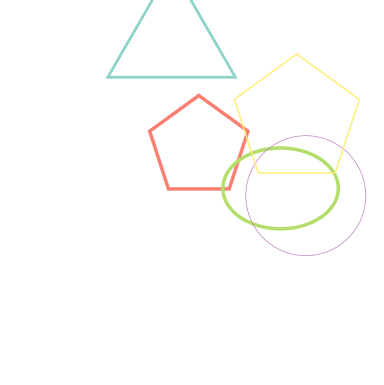[{"shape": "triangle", "thickness": 2, "radius": 0.96, "center": [0.446, 0.895]}, {"shape": "pentagon", "thickness": 2.5, "radius": 0.67, "center": [0.516, 0.618]}, {"shape": "oval", "thickness": 2.5, "radius": 0.75, "center": [0.729, 0.511]}, {"shape": "circle", "thickness": 0.5, "radius": 0.78, "center": [0.794, 0.492]}, {"shape": "pentagon", "thickness": 1, "radius": 0.85, "center": [0.771, 0.689]}]